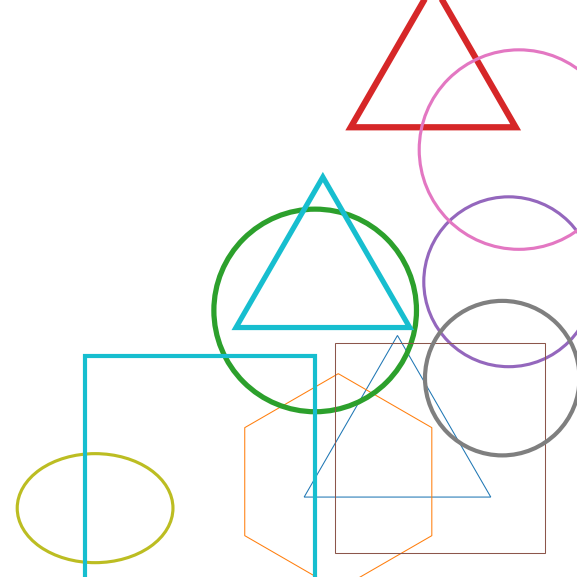[{"shape": "triangle", "thickness": 0.5, "radius": 0.93, "center": [0.688, 0.232]}, {"shape": "hexagon", "thickness": 0.5, "radius": 0.94, "center": [0.586, 0.165]}, {"shape": "circle", "thickness": 2.5, "radius": 0.88, "center": [0.546, 0.462]}, {"shape": "triangle", "thickness": 3, "radius": 0.82, "center": [0.75, 0.861]}, {"shape": "circle", "thickness": 1.5, "radius": 0.74, "center": [0.881, 0.511]}, {"shape": "square", "thickness": 0.5, "radius": 0.91, "center": [0.762, 0.223]}, {"shape": "circle", "thickness": 1.5, "radius": 0.86, "center": [0.899, 0.74]}, {"shape": "circle", "thickness": 2, "radius": 0.67, "center": [0.87, 0.344]}, {"shape": "oval", "thickness": 1.5, "radius": 0.67, "center": [0.165, 0.119]}, {"shape": "triangle", "thickness": 2.5, "radius": 0.87, "center": [0.559, 0.519]}, {"shape": "square", "thickness": 2, "radius": 1.0, "center": [0.346, 0.183]}]